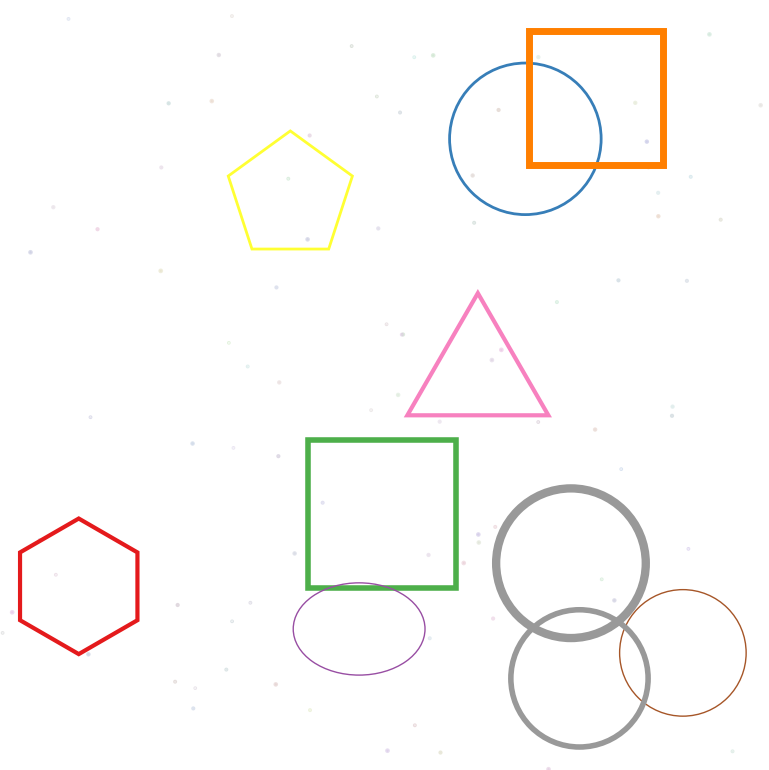[{"shape": "hexagon", "thickness": 1.5, "radius": 0.44, "center": [0.102, 0.239]}, {"shape": "circle", "thickness": 1, "radius": 0.49, "center": [0.682, 0.82]}, {"shape": "square", "thickness": 2, "radius": 0.48, "center": [0.497, 0.333]}, {"shape": "oval", "thickness": 0.5, "radius": 0.43, "center": [0.466, 0.183]}, {"shape": "square", "thickness": 2.5, "radius": 0.44, "center": [0.774, 0.873]}, {"shape": "pentagon", "thickness": 1, "radius": 0.42, "center": [0.377, 0.745]}, {"shape": "circle", "thickness": 0.5, "radius": 0.41, "center": [0.887, 0.152]}, {"shape": "triangle", "thickness": 1.5, "radius": 0.53, "center": [0.621, 0.514]}, {"shape": "circle", "thickness": 2, "radius": 0.45, "center": [0.753, 0.119]}, {"shape": "circle", "thickness": 3, "radius": 0.49, "center": [0.742, 0.269]}]